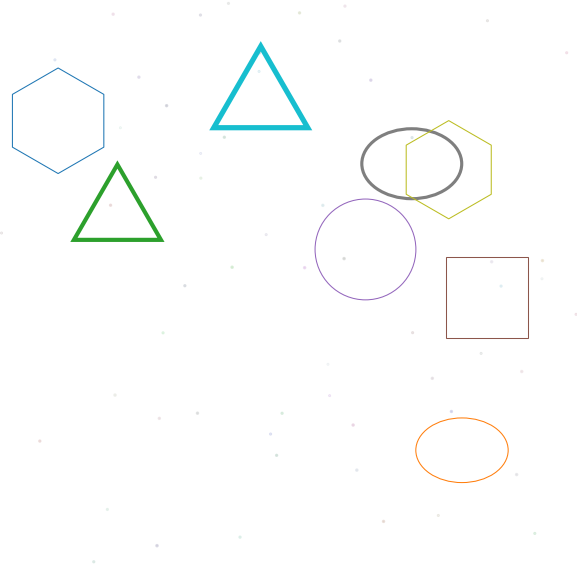[{"shape": "hexagon", "thickness": 0.5, "radius": 0.46, "center": [0.101, 0.79]}, {"shape": "oval", "thickness": 0.5, "radius": 0.4, "center": [0.8, 0.219]}, {"shape": "triangle", "thickness": 2, "radius": 0.43, "center": [0.203, 0.627]}, {"shape": "circle", "thickness": 0.5, "radius": 0.44, "center": [0.633, 0.567]}, {"shape": "square", "thickness": 0.5, "radius": 0.35, "center": [0.843, 0.484]}, {"shape": "oval", "thickness": 1.5, "radius": 0.43, "center": [0.713, 0.716]}, {"shape": "hexagon", "thickness": 0.5, "radius": 0.43, "center": [0.777, 0.705]}, {"shape": "triangle", "thickness": 2.5, "radius": 0.47, "center": [0.452, 0.825]}]